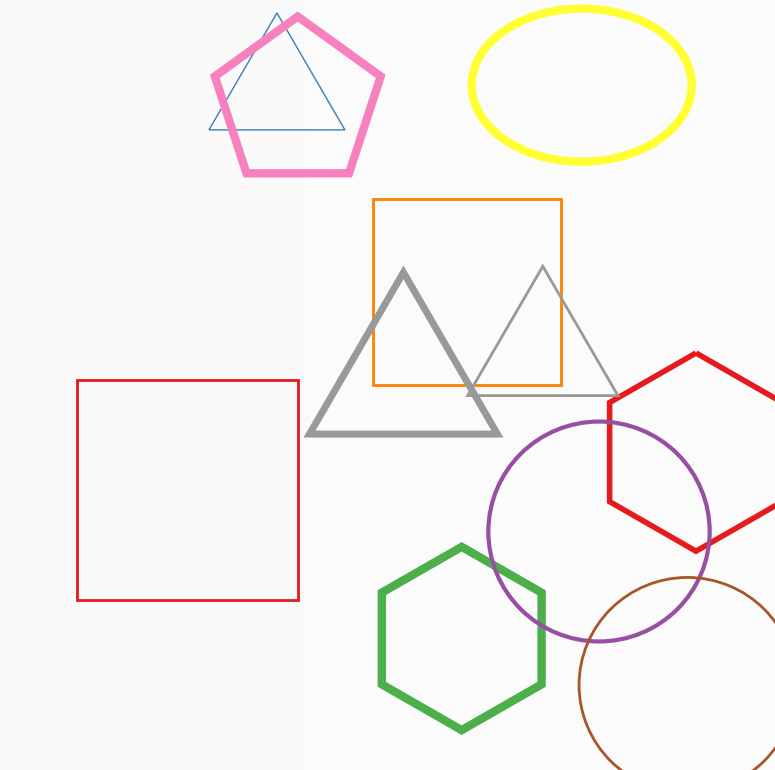[{"shape": "hexagon", "thickness": 2, "radius": 0.64, "center": [0.898, 0.413]}, {"shape": "square", "thickness": 1, "radius": 0.71, "center": [0.242, 0.363]}, {"shape": "triangle", "thickness": 0.5, "radius": 0.51, "center": [0.357, 0.882]}, {"shape": "hexagon", "thickness": 3, "radius": 0.6, "center": [0.596, 0.171]}, {"shape": "circle", "thickness": 1.5, "radius": 0.71, "center": [0.773, 0.31]}, {"shape": "square", "thickness": 1, "radius": 0.6, "center": [0.602, 0.621]}, {"shape": "oval", "thickness": 3, "radius": 0.71, "center": [0.751, 0.889]}, {"shape": "circle", "thickness": 1, "radius": 0.7, "center": [0.887, 0.11]}, {"shape": "pentagon", "thickness": 3, "radius": 0.56, "center": [0.384, 0.866]}, {"shape": "triangle", "thickness": 2.5, "radius": 0.7, "center": [0.521, 0.506]}, {"shape": "triangle", "thickness": 1, "radius": 0.56, "center": [0.7, 0.542]}]